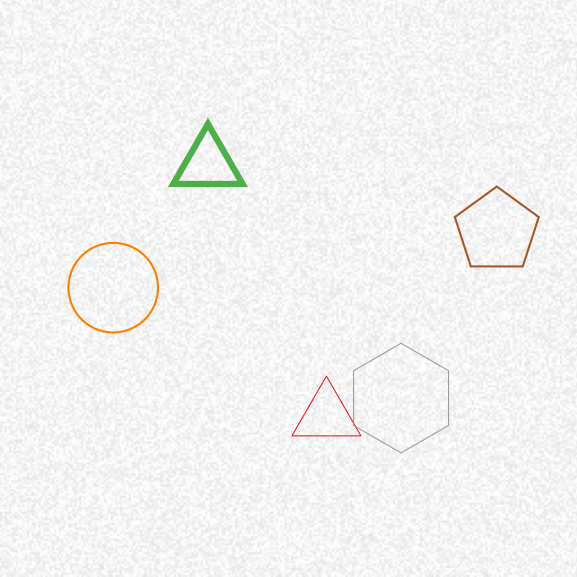[{"shape": "triangle", "thickness": 0.5, "radius": 0.34, "center": [0.565, 0.279]}, {"shape": "triangle", "thickness": 3, "radius": 0.35, "center": [0.36, 0.715]}, {"shape": "circle", "thickness": 1, "radius": 0.39, "center": [0.196, 0.501]}, {"shape": "pentagon", "thickness": 1, "radius": 0.38, "center": [0.86, 0.6]}, {"shape": "hexagon", "thickness": 0.5, "radius": 0.47, "center": [0.695, 0.31]}]